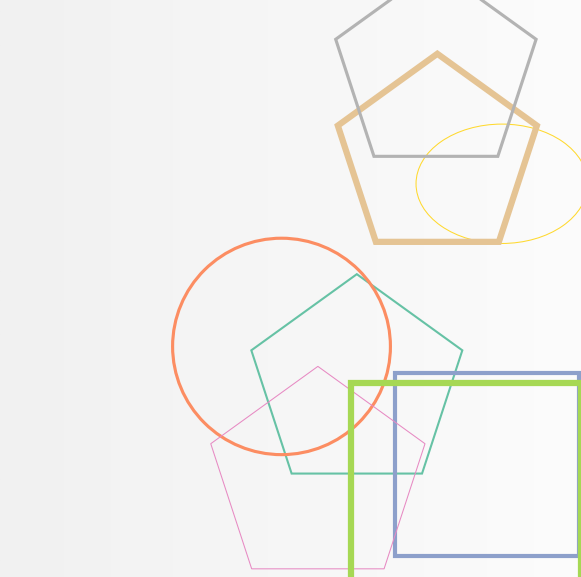[{"shape": "pentagon", "thickness": 1, "radius": 0.95, "center": [0.614, 0.334]}, {"shape": "circle", "thickness": 1.5, "radius": 0.94, "center": [0.484, 0.399]}, {"shape": "square", "thickness": 2, "radius": 0.79, "center": [0.838, 0.195]}, {"shape": "pentagon", "thickness": 0.5, "radius": 0.97, "center": [0.547, 0.171]}, {"shape": "square", "thickness": 3, "radius": 0.99, "center": [0.802, 0.137]}, {"shape": "oval", "thickness": 0.5, "radius": 0.74, "center": [0.863, 0.681]}, {"shape": "pentagon", "thickness": 3, "radius": 0.9, "center": [0.752, 0.726]}, {"shape": "pentagon", "thickness": 1.5, "radius": 0.91, "center": [0.75, 0.875]}]